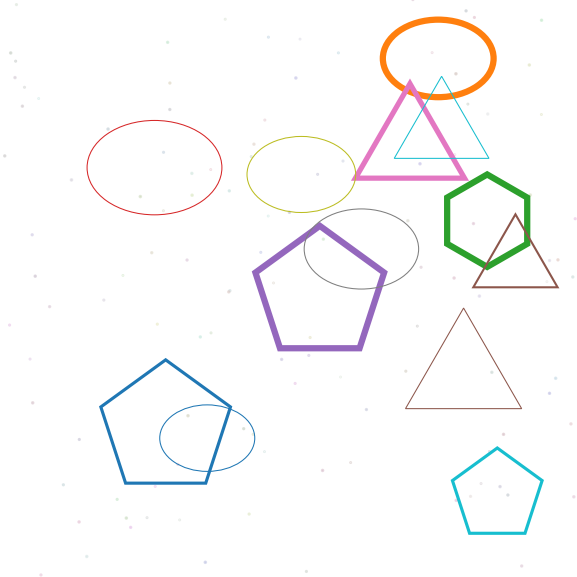[{"shape": "oval", "thickness": 0.5, "radius": 0.41, "center": [0.359, 0.24]}, {"shape": "pentagon", "thickness": 1.5, "radius": 0.59, "center": [0.287, 0.258]}, {"shape": "oval", "thickness": 3, "radius": 0.48, "center": [0.759, 0.898]}, {"shape": "hexagon", "thickness": 3, "radius": 0.4, "center": [0.844, 0.617]}, {"shape": "oval", "thickness": 0.5, "radius": 0.58, "center": [0.268, 0.709]}, {"shape": "pentagon", "thickness": 3, "radius": 0.59, "center": [0.554, 0.491]}, {"shape": "triangle", "thickness": 0.5, "radius": 0.58, "center": [0.803, 0.35]}, {"shape": "triangle", "thickness": 1, "radius": 0.42, "center": [0.893, 0.544]}, {"shape": "triangle", "thickness": 2.5, "radius": 0.55, "center": [0.71, 0.745]}, {"shape": "oval", "thickness": 0.5, "radius": 0.5, "center": [0.626, 0.568]}, {"shape": "oval", "thickness": 0.5, "radius": 0.47, "center": [0.522, 0.697]}, {"shape": "pentagon", "thickness": 1.5, "radius": 0.41, "center": [0.861, 0.142]}, {"shape": "triangle", "thickness": 0.5, "radius": 0.47, "center": [0.765, 0.772]}]